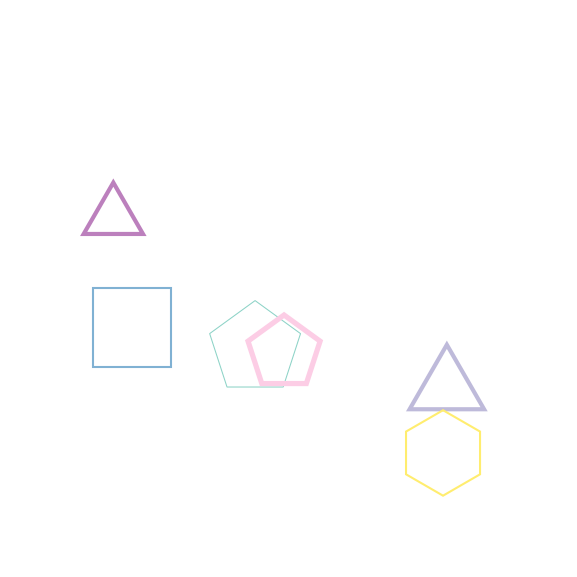[{"shape": "pentagon", "thickness": 0.5, "radius": 0.41, "center": [0.442, 0.396]}, {"shape": "triangle", "thickness": 2, "radius": 0.37, "center": [0.774, 0.328]}, {"shape": "square", "thickness": 1, "radius": 0.34, "center": [0.229, 0.433]}, {"shape": "pentagon", "thickness": 2.5, "radius": 0.33, "center": [0.492, 0.388]}, {"shape": "triangle", "thickness": 2, "radius": 0.3, "center": [0.196, 0.624]}, {"shape": "hexagon", "thickness": 1, "radius": 0.37, "center": [0.767, 0.215]}]